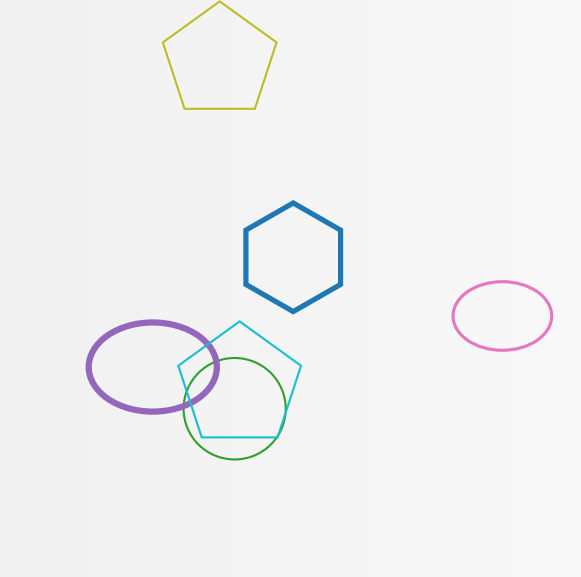[{"shape": "hexagon", "thickness": 2.5, "radius": 0.47, "center": [0.505, 0.554]}, {"shape": "circle", "thickness": 1, "radius": 0.44, "center": [0.404, 0.291]}, {"shape": "oval", "thickness": 3, "radius": 0.55, "center": [0.263, 0.364]}, {"shape": "oval", "thickness": 1.5, "radius": 0.42, "center": [0.864, 0.452]}, {"shape": "pentagon", "thickness": 1, "radius": 0.51, "center": [0.378, 0.894]}, {"shape": "pentagon", "thickness": 1, "radius": 0.55, "center": [0.412, 0.332]}]